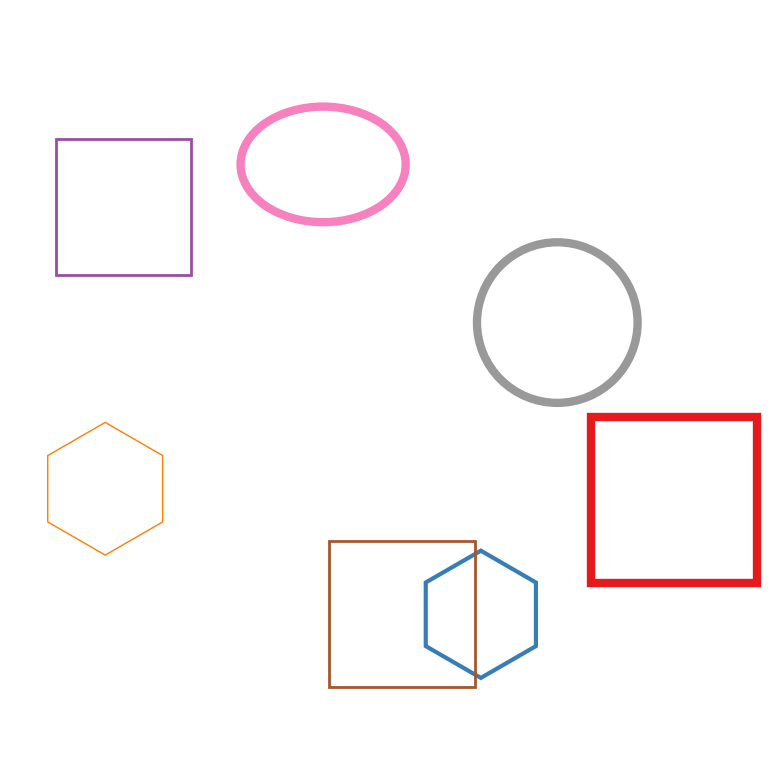[{"shape": "square", "thickness": 3, "radius": 0.54, "center": [0.875, 0.35]}, {"shape": "hexagon", "thickness": 1.5, "radius": 0.41, "center": [0.624, 0.202]}, {"shape": "square", "thickness": 1, "radius": 0.44, "center": [0.16, 0.732]}, {"shape": "hexagon", "thickness": 0.5, "radius": 0.43, "center": [0.137, 0.365]}, {"shape": "square", "thickness": 1, "radius": 0.47, "center": [0.522, 0.203]}, {"shape": "oval", "thickness": 3, "radius": 0.54, "center": [0.42, 0.787]}, {"shape": "circle", "thickness": 3, "radius": 0.52, "center": [0.724, 0.581]}]